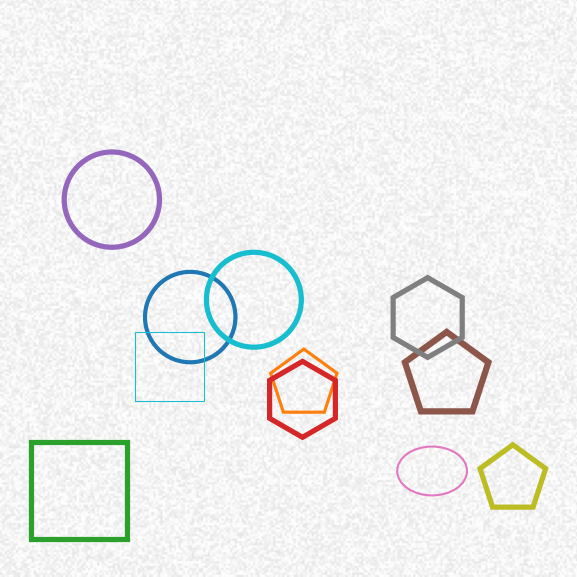[{"shape": "circle", "thickness": 2, "radius": 0.39, "center": [0.329, 0.45]}, {"shape": "pentagon", "thickness": 1.5, "radius": 0.3, "center": [0.526, 0.334]}, {"shape": "square", "thickness": 2.5, "radius": 0.42, "center": [0.137, 0.15]}, {"shape": "hexagon", "thickness": 2.5, "radius": 0.33, "center": [0.524, 0.308]}, {"shape": "circle", "thickness": 2.5, "radius": 0.41, "center": [0.194, 0.653]}, {"shape": "pentagon", "thickness": 3, "radius": 0.38, "center": [0.773, 0.348]}, {"shape": "oval", "thickness": 1, "radius": 0.3, "center": [0.748, 0.184]}, {"shape": "hexagon", "thickness": 2.5, "radius": 0.35, "center": [0.741, 0.449]}, {"shape": "pentagon", "thickness": 2.5, "radius": 0.3, "center": [0.888, 0.169]}, {"shape": "circle", "thickness": 2.5, "radius": 0.41, "center": [0.44, 0.48]}, {"shape": "square", "thickness": 0.5, "radius": 0.3, "center": [0.293, 0.364]}]